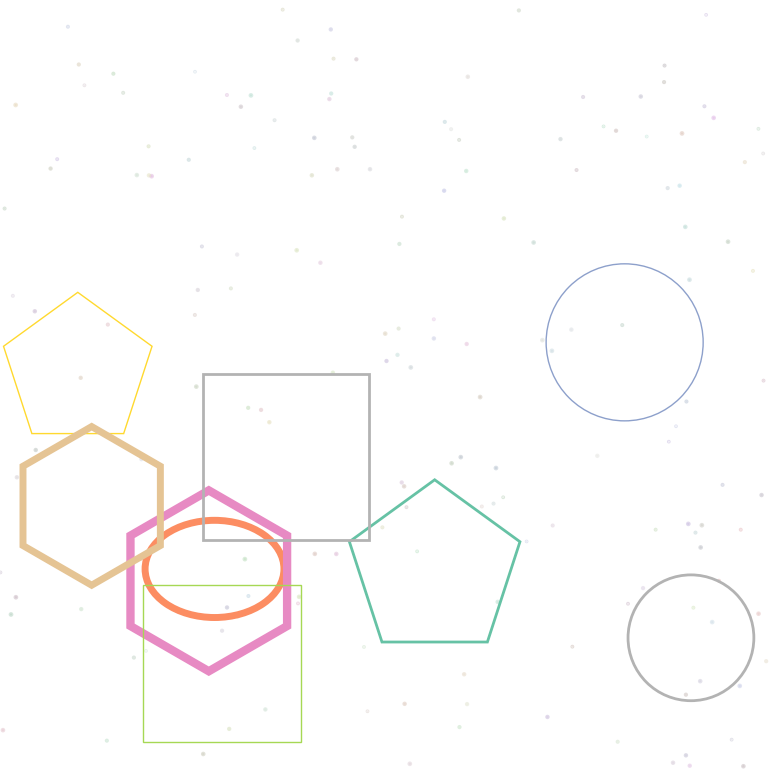[{"shape": "pentagon", "thickness": 1, "radius": 0.58, "center": [0.565, 0.26]}, {"shape": "oval", "thickness": 2.5, "radius": 0.45, "center": [0.279, 0.261]}, {"shape": "circle", "thickness": 0.5, "radius": 0.51, "center": [0.811, 0.555]}, {"shape": "hexagon", "thickness": 3, "radius": 0.59, "center": [0.271, 0.246]}, {"shape": "square", "thickness": 0.5, "radius": 0.51, "center": [0.288, 0.138]}, {"shape": "pentagon", "thickness": 0.5, "radius": 0.51, "center": [0.101, 0.519]}, {"shape": "hexagon", "thickness": 2.5, "radius": 0.52, "center": [0.119, 0.343]}, {"shape": "circle", "thickness": 1, "radius": 0.41, "center": [0.897, 0.172]}, {"shape": "square", "thickness": 1, "radius": 0.54, "center": [0.372, 0.407]}]